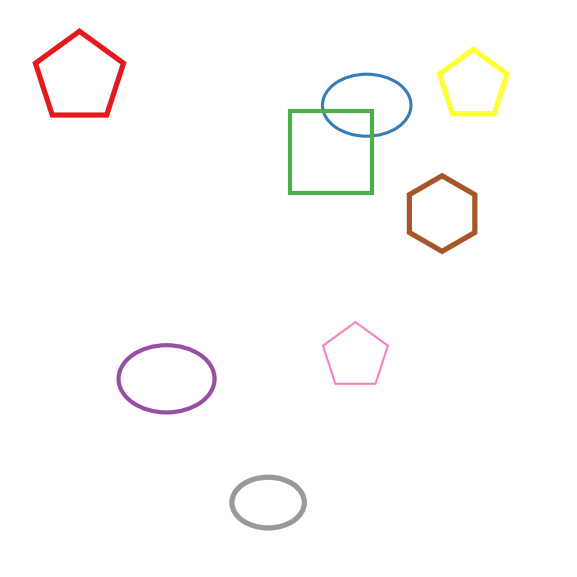[{"shape": "pentagon", "thickness": 2.5, "radius": 0.4, "center": [0.138, 0.865]}, {"shape": "oval", "thickness": 1.5, "radius": 0.38, "center": [0.635, 0.817]}, {"shape": "square", "thickness": 2, "radius": 0.36, "center": [0.574, 0.736]}, {"shape": "oval", "thickness": 2, "radius": 0.42, "center": [0.288, 0.343]}, {"shape": "pentagon", "thickness": 2.5, "radius": 0.31, "center": [0.82, 0.852]}, {"shape": "hexagon", "thickness": 2.5, "radius": 0.33, "center": [0.766, 0.629]}, {"shape": "pentagon", "thickness": 1, "radius": 0.3, "center": [0.615, 0.382]}, {"shape": "oval", "thickness": 2.5, "radius": 0.31, "center": [0.464, 0.129]}]